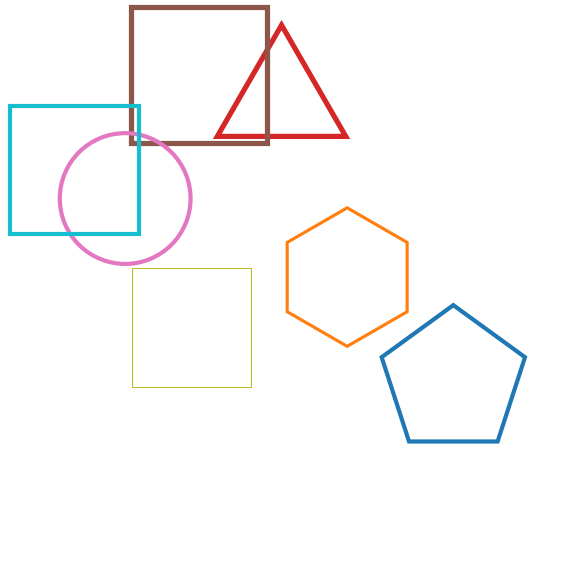[{"shape": "pentagon", "thickness": 2, "radius": 0.65, "center": [0.785, 0.34]}, {"shape": "hexagon", "thickness": 1.5, "radius": 0.6, "center": [0.601, 0.519]}, {"shape": "triangle", "thickness": 2.5, "radius": 0.64, "center": [0.487, 0.827]}, {"shape": "square", "thickness": 2.5, "radius": 0.59, "center": [0.344, 0.87]}, {"shape": "circle", "thickness": 2, "radius": 0.57, "center": [0.217, 0.655]}, {"shape": "square", "thickness": 0.5, "radius": 0.51, "center": [0.331, 0.432]}, {"shape": "square", "thickness": 2, "radius": 0.56, "center": [0.129, 0.704]}]